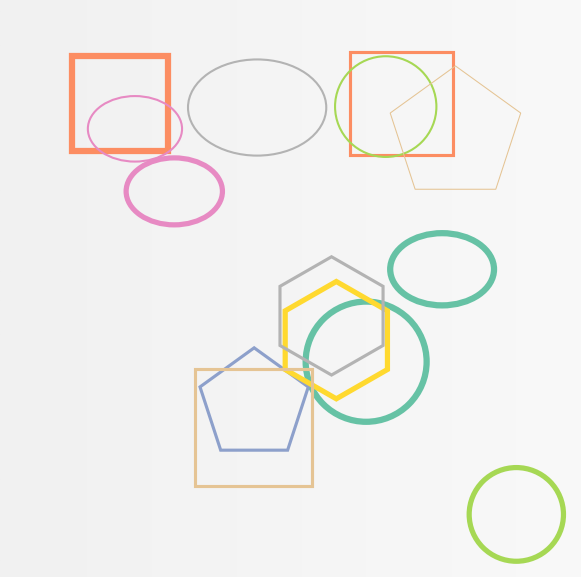[{"shape": "circle", "thickness": 3, "radius": 0.52, "center": [0.63, 0.373]}, {"shape": "oval", "thickness": 3, "radius": 0.45, "center": [0.761, 0.533]}, {"shape": "square", "thickness": 3, "radius": 0.41, "center": [0.207, 0.82]}, {"shape": "square", "thickness": 1.5, "radius": 0.45, "center": [0.691, 0.82]}, {"shape": "pentagon", "thickness": 1.5, "radius": 0.49, "center": [0.437, 0.299]}, {"shape": "oval", "thickness": 1, "radius": 0.41, "center": [0.232, 0.776]}, {"shape": "oval", "thickness": 2.5, "radius": 0.41, "center": [0.3, 0.668]}, {"shape": "circle", "thickness": 2.5, "radius": 0.41, "center": [0.888, 0.108]}, {"shape": "circle", "thickness": 1, "radius": 0.44, "center": [0.664, 0.815]}, {"shape": "hexagon", "thickness": 2.5, "radius": 0.51, "center": [0.579, 0.41]}, {"shape": "pentagon", "thickness": 0.5, "radius": 0.59, "center": [0.784, 0.767]}, {"shape": "square", "thickness": 1.5, "radius": 0.5, "center": [0.436, 0.259]}, {"shape": "hexagon", "thickness": 1.5, "radius": 0.51, "center": [0.57, 0.452]}, {"shape": "oval", "thickness": 1, "radius": 0.59, "center": [0.442, 0.813]}]